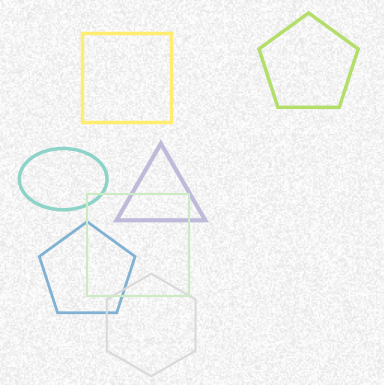[{"shape": "oval", "thickness": 2.5, "radius": 0.57, "center": [0.164, 0.535]}, {"shape": "triangle", "thickness": 3, "radius": 0.66, "center": [0.418, 0.494]}, {"shape": "pentagon", "thickness": 2, "radius": 0.65, "center": [0.226, 0.293]}, {"shape": "pentagon", "thickness": 2.5, "radius": 0.68, "center": [0.802, 0.831]}, {"shape": "hexagon", "thickness": 1.5, "radius": 0.67, "center": [0.393, 0.156]}, {"shape": "square", "thickness": 1.5, "radius": 0.66, "center": [0.358, 0.365]}, {"shape": "square", "thickness": 2.5, "radius": 0.58, "center": [0.329, 0.798]}]